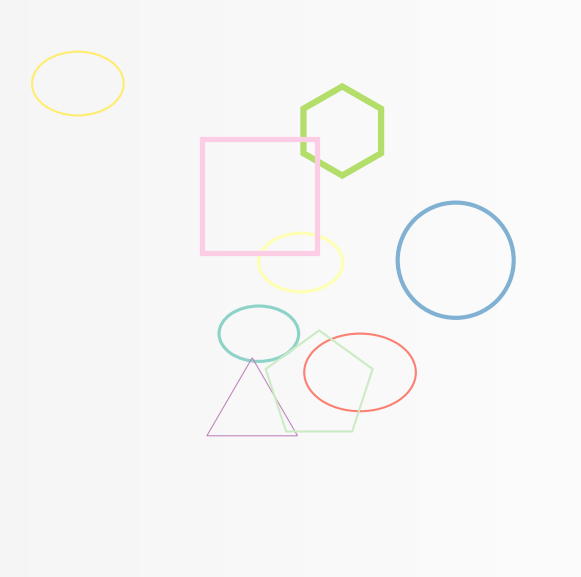[{"shape": "oval", "thickness": 1.5, "radius": 0.34, "center": [0.445, 0.421]}, {"shape": "oval", "thickness": 1.5, "radius": 0.36, "center": [0.517, 0.545]}, {"shape": "oval", "thickness": 1, "radius": 0.48, "center": [0.619, 0.354]}, {"shape": "circle", "thickness": 2, "radius": 0.5, "center": [0.784, 0.549]}, {"shape": "hexagon", "thickness": 3, "radius": 0.39, "center": [0.589, 0.772]}, {"shape": "square", "thickness": 2.5, "radius": 0.5, "center": [0.446, 0.66]}, {"shape": "triangle", "thickness": 0.5, "radius": 0.45, "center": [0.434, 0.29]}, {"shape": "pentagon", "thickness": 1, "radius": 0.48, "center": [0.549, 0.33]}, {"shape": "oval", "thickness": 1, "radius": 0.39, "center": [0.134, 0.854]}]